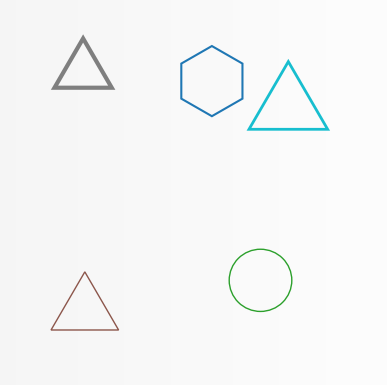[{"shape": "hexagon", "thickness": 1.5, "radius": 0.46, "center": [0.547, 0.789]}, {"shape": "circle", "thickness": 1, "radius": 0.4, "center": [0.672, 0.272]}, {"shape": "triangle", "thickness": 1, "radius": 0.5, "center": [0.219, 0.193]}, {"shape": "triangle", "thickness": 3, "radius": 0.43, "center": [0.214, 0.815]}, {"shape": "triangle", "thickness": 2, "radius": 0.59, "center": [0.744, 0.723]}]